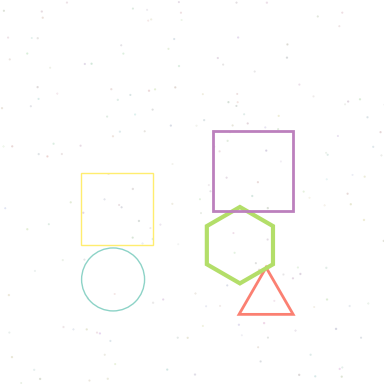[{"shape": "circle", "thickness": 1, "radius": 0.41, "center": [0.294, 0.274]}, {"shape": "triangle", "thickness": 2, "radius": 0.41, "center": [0.691, 0.224]}, {"shape": "hexagon", "thickness": 3, "radius": 0.5, "center": [0.623, 0.363]}, {"shape": "square", "thickness": 2, "radius": 0.52, "center": [0.656, 0.556]}, {"shape": "square", "thickness": 1, "radius": 0.47, "center": [0.304, 0.457]}]